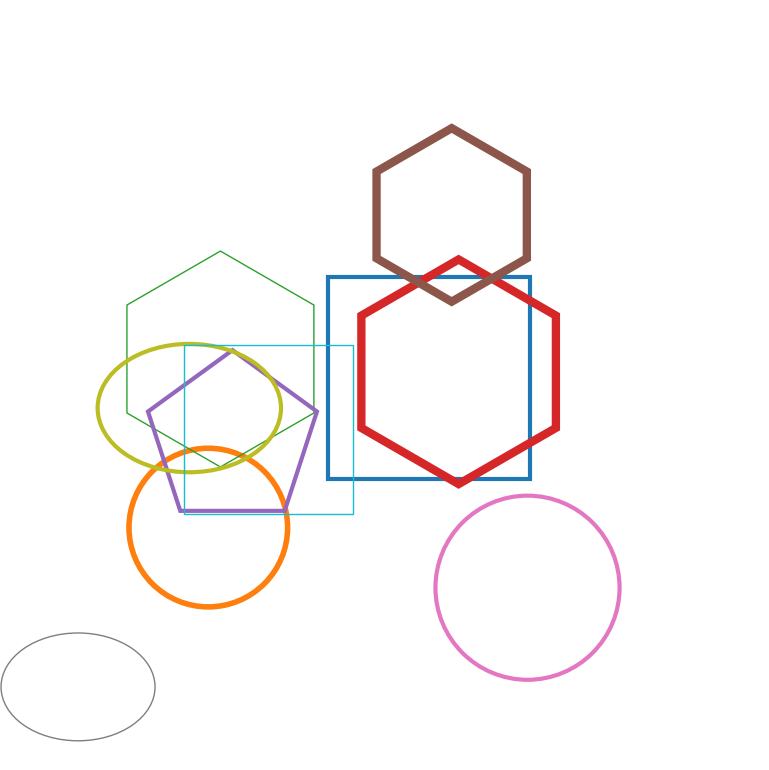[{"shape": "square", "thickness": 1.5, "radius": 0.66, "center": [0.557, 0.509]}, {"shape": "circle", "thickness": 2, "radius": 0.52, "center": [0.271, 0.315]}, {"shape": "hexagon", "thickness": 0.5, "radius": 0.7, "center": [0.286, 0.534]}, {"shape": "hexagon", "thickness": 3, "radius": 0.73, "center": [0.596, 0.517]}, {"shape": "pentagon", "thickness": 1.5, "radius": 0.58, "center": [0.302, 0.43]}, {"shape": "hexagon", "thickness": 3, "radius": 0.56, "center": [0.587, 0.721]}, {"shape": "circle", "thickness": 1.5, "radius": 0.6, "center": [0.685, 0.237]}, {"shape": "oval", "thickness": 0.5, "radius": 0.5, "center": [0.101, 0.108]}, {"shape": "oval", "thickness": 1.5, "radius": 0.6, "center": [0.246, 0.47]}, {"shape": "square", "thickness": 0.5, "radius": 0.55, "center": [0.349, 0.443]}]